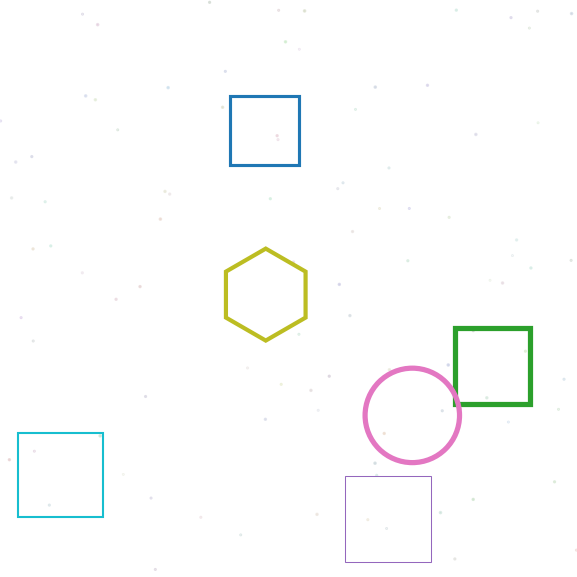[{"shape": "square", "thickness": 1.5, "radius": 0.3, "center": [0.458, 0.773]}, {"shape": "square", "thickness": 2.5, "radius": 0.33, "center": [0.852, 0.366]}, {"shape": "square", "thickness": 0.5, "radius": 0.37, "center": [0.672, 0.101]}, {"shape": "circle", "thickness": 2.5, "radius": 0.41, "center": [0.714, 0.28]}, {"shape": "hexagon", "thickness": 2, "radius": 0.4, "center": [0.46, 0.489]}, {"shape": "square", "thickness": 1, "radius": 0.37, "center": [0.105, 0.177]}]